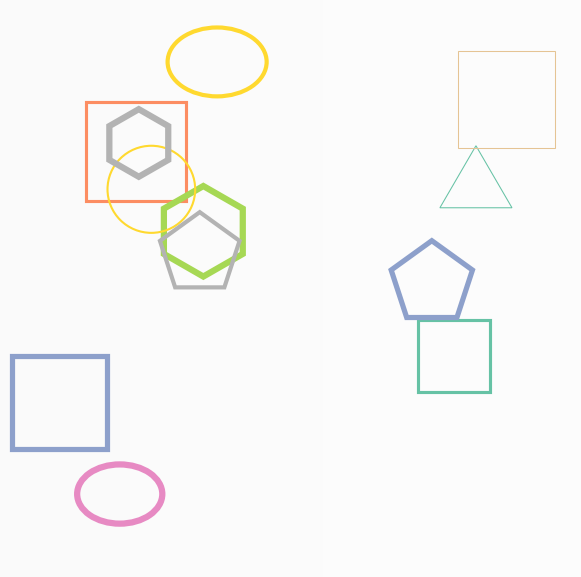[{"shape": "triangle", "thickness": 0.5, "radius": 0.36, "center": [0.819, 0.675]}, {"shape": "square", "thickness": 1.5, "radius": 0.31, "center": [0.781, 0.383]}, {"shape": "square", "thickness": 1.5, "radius": 0.43, "center": [0.234, 0.736]}, {"shape": "pentagon", "thickness": 2.5, "radius": 0.37, "center": [0.743, 0.509]}, {"shape": "square", "thickness": 2.5, "radius": 0.41, "center": [0.103, 0.302]}, {"shape": "oval", "thickness": 3, "radius": 0.37, "center": [0.206, 0.144]}, {"shape": "hexagon", "thickness": 3, "radius": 0.39, "center": [0.35, 0.599]}, {"shape": "circle", "thickness": 1, "radius": 0.38, "center": [0.26, 0.671]}, {"shape": "oval", "thickness": 2, "radius": 0.43, "center": [0.374, 0.892]}, {"shape": "square", "thickness": 0.5, "radius": 0.42, "center": [0.871, 0.827]}, {"shape": "pentagon", "thickness": 2, "radius": 0.36, "center": [0.344, 0.56]}, {"shape": "hexagon", "thickness": 3, "radius": 0.29, "center": [0.239, 0.752]}]